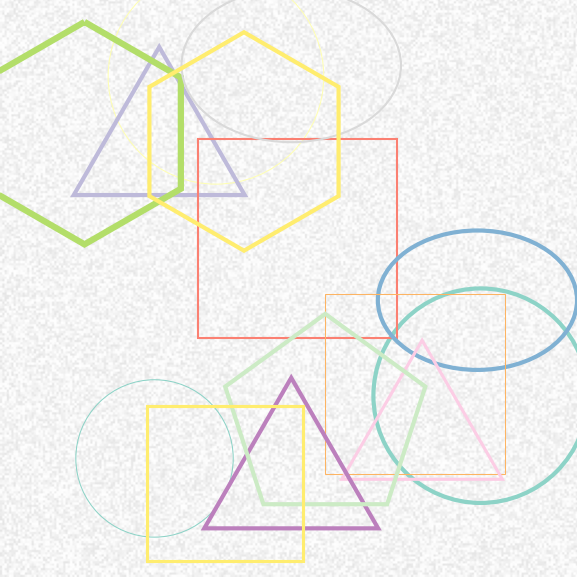[{"shape": "circle", "thickness": 0.5, "radius": 0.68, "center": [0.268, 0.205]}, {"shape": "circle", "thickness": 2, "radius": 0.93, "center": [0.832, 0.314]}, {"shape": "circle", "thickness": 0.5, "radius": 0.93, "center": [0.374, 0.867]}, {"shape": "triangle", "thickness": 2, "radius": 0.85, "center": [0.276, 0.747]}, {"shape": "square", "thickness": 1, "radius": 0.86, "center": [0.516, 0.586]}, {"shape": "oval", "thickness": 2, "radius": 0.86, "center": [0.827, 0.479]}, {"shape": "square", "thickness": 0.5, "radius": 0.78, "center": [0.719, 0.334]}, {"shape": "hexagon", "thickness": 3, "radius": 0.96, "center": [0.146, 0.769]}, {"shape": "triangle", "thickness": 1.5, "radius": 0.8, "center": [0.731, 0.249]}, {"shape": "oval", "thickness": 1, "radius": 0.95, "center": [0.504, 0.886]}, {"shape": "triangle", "thickness": 2, "radius": 0.87, "center": [0.504, 0.171]}, {"shape": "pentagon", "thickness": 2, "radius": 0.91, "center": [0.563, 0.273]}, {"shape": "hexagon", "thickness": 2, "radius": 0.95, "center": [0.423, 0.754]}, {"shape": "square", "thickness": 1.5, "radius": 0.67, "center": [0.39, 0.162]}]